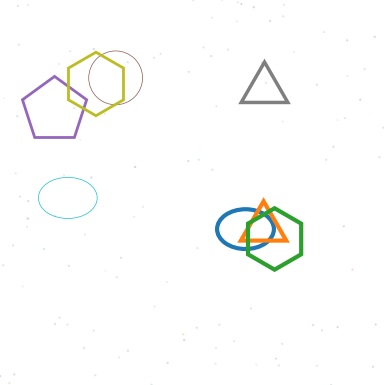[{"shape": "oval", "thickness": 3, "radius": 0.37, "center": [0.638, 0.405]}, {"shape": "triangle", "thickness": 3, "radius": 0.34, "center": [0.685, 0.409]}, {"shape": "hexagon", "thickness": 3, "radius": 0.4, "center": [0.713, 0.379]}, {"shape": "pentagon", "thickness": 2, "radius": 0.44, "center": [0.142, 0.714]}, {"shape": "circle", "thickness": 0.5, "radius": 0.35, "center": [0.3, 0.798]}, {"shape": "triangle", "thickness": 2.5, "radius": 0.35, "center": [0.687, 0.769]}, {"shape": "hexagon", "thickness": 2, "radius": 0.41, "center": [0.249, 0.782]}, {"shape": "oval", "thickness": 0.5, "radius": 0.38, "center": [0.176, 0.486]}]